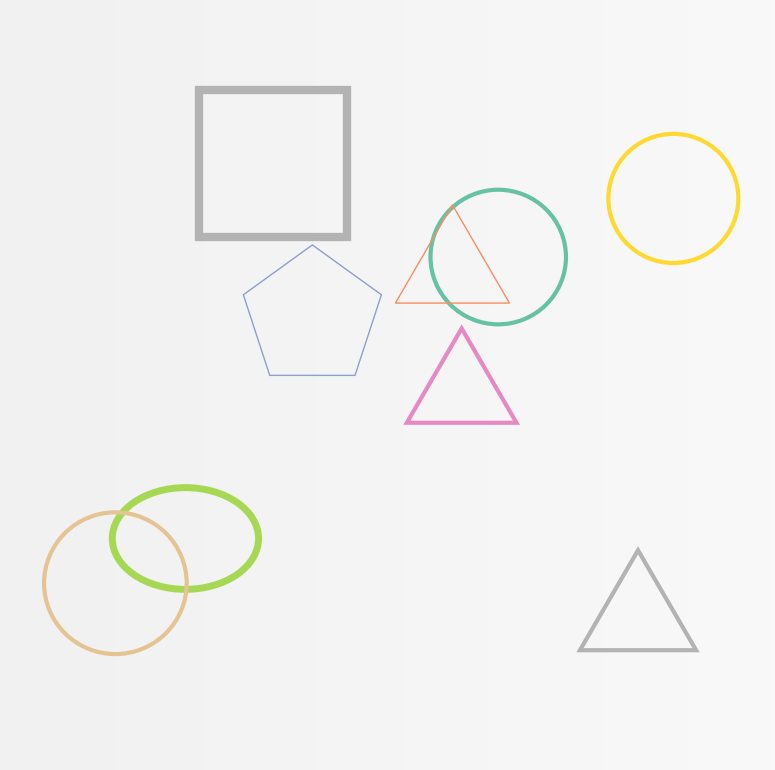[{"shape": "circle", "thickness": 1.5, "radius": 0.44, "center": [0.643, 0.666]}, {"shape": "triangle", "thickness": 0.5, "radius": 0.42, "center": [0.584, 0.649]}, {"shape": "pentagon", "thickness": 0.5, "radius": 0.47, "center": [0.403, 0.588]}, {"shape": "triangle", "thickness": 1.5, "radius": 0.41, "center": [0.596, 0.492]}, {"shape": "oval", "thickness": 2.5, "radius": 0.47, "center": [0.239, 0.301]}, {"shape": "circle", "thickness": 1.5, "radius": 0.42, "center": [0.869, 0.742]}, {"shape": "circle", "thickness": 1.5, "radius": 0.46, "center": [0.149, 0.243]}, {"shape": "square", "thickness": 3, "radius": 0.48, "center": [0.353, 0.787]}, {"shape": "triangle", "thickness": 1.5, "radius": 0.43, "center": [0.823, 0.199]}]